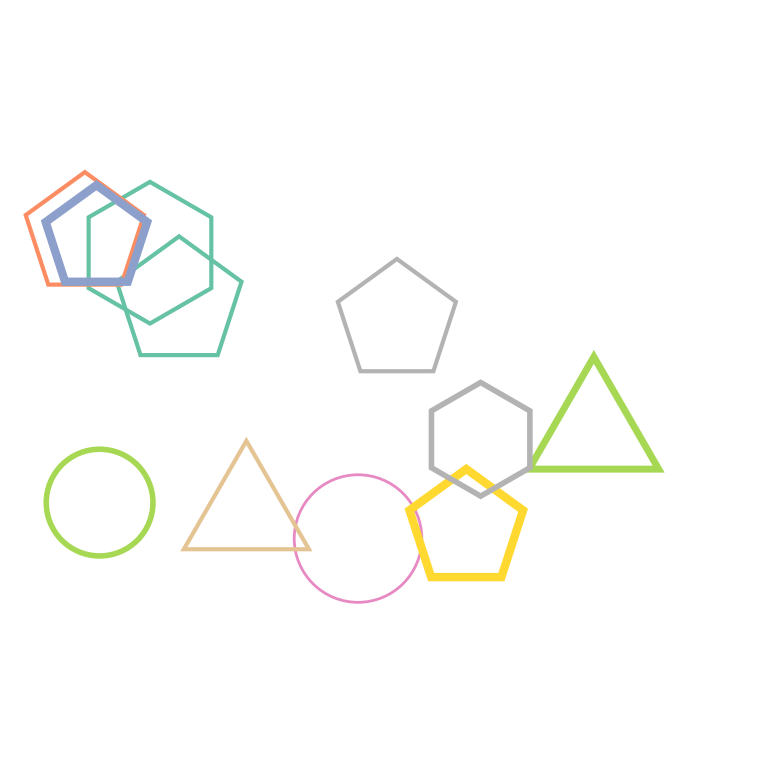[{"shape": "pentagon", "thickness": 1.5, "radius": 0.43, "center": [0.233, 0.608]}, {"shape": "hexagon", "thickness": 1.5, "radius": 0.46, "center": [0.195, 0.672]}, {"shape": "pentagon", "thickness": 1.5, "radius": 0.4, "center": [0.11, 0.696]}, {"shape": "pentagon", "thickness": 3, "radius": 0.35, "center": [0.125, 0.69]}, {"shape": "circle", "thickness": 1, "radius": 0.41, "center": [0.465, 0.301]}, {"shape": "triangle", "thickness": 2.5, "radius": 0.49, "center": [0.771, 0.439]}, {"shape": "circle", "thickness": 2, "radius": 0.35, "center": [0.129, 0.347]}, {"shape": "pentagon", "thickness": 3, "radius": 0.39, "center": [0.606, 0.313]}, {"shape": "triangle", "thickness": 1.5, "radius": 0.47, "center": [0.32, 0.334]}, {"shape": "hexagon", "thickness": 2, "radius": 0.37, "center": [0.624, 0.429]}, {"shape": "pentagon", "thickness": 1.5, "radius": 0.4, "center": [0.515, 0.583]}]